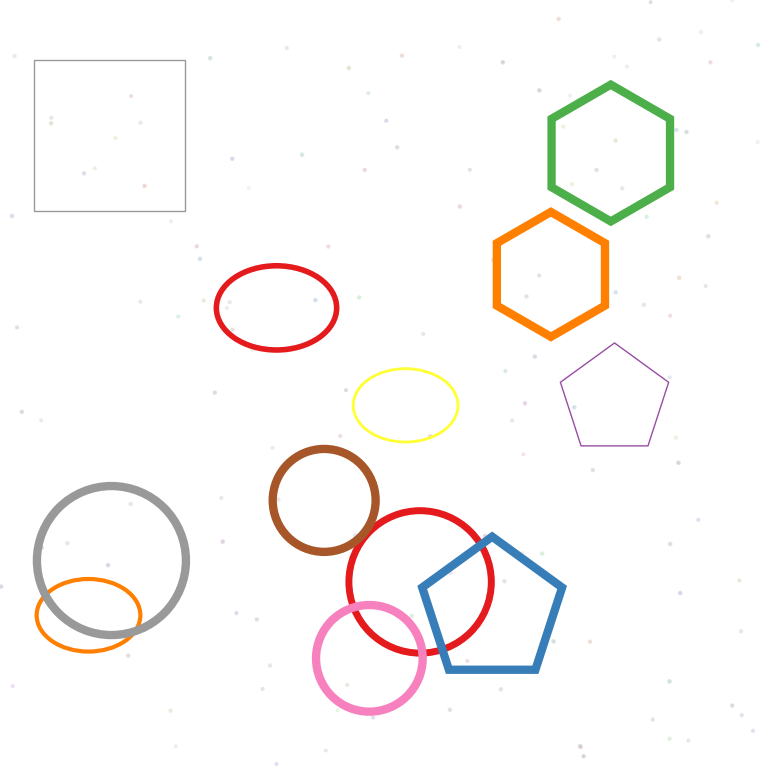[{"shape": "oval", "thickness": 2, "radius": 0.39, "center": [0.359, 0.6]}, {"shape": "circle", "thickness": 2.5, "radius": 0.46, "center": [0.546, 0.244]}, {"shape": "pentagon", "thickness": 3, "radius": 0.48, "center": [0.639, 0.207]}, {"shape": "hexagon", "thickness": 3, "radius": 0.44, "center": [0.793, 0.801]}, {"shape": "pentagon", "thickness": 0.5, "radius": 0.37, "center": [0.798, 0.481]}, {"shape": "hexagon", "thickness": 3, "radius": 0.41, "center": [0.715, 0.644]}, {"shape": "oval", "thickness": 1.5, "radius": 0.34, "center": [0.115, 0.201]}, {"shape": "oval", "thickness": 1, "radius": 0.34, "center": [0.527, 0.474]}, {"shape": "circle", "thickness": 3, "radius": 0.33, "center": [0.421, 0.35]}, {"shape": "circle", "thickness": 3, "radius": 0.35, "center": [0.48, 0.145]}, {"shape": "circle", "thickness": 3, "radius": 0.48, "center": [0.145, 0.272]}, {"shape": "square", "thickness": 0.5, "radius": 0.49, "center": [0.142, 0.824]}]